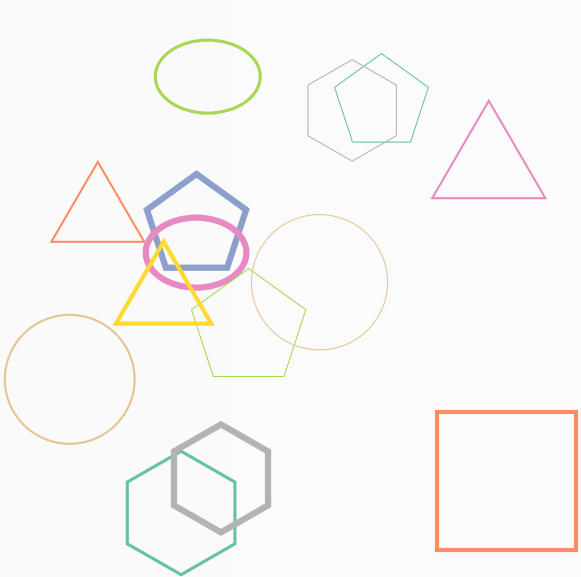[{"shape": "pentagon", "thickness": 0.5, "radius": 0.42, "center": [0.656, 0.822]}, {"shape": "hexagon", "thickness": 1.5, "radius": 0.53, "center": [0.312, 0.111]}, {"shape": "triangle", "thickness": 1, "radius": 0.46, "center": [0.168, 0.627]}, {"shape": "square", "thickness": 2, "radius": 0.6, "center": [0.872, 0.167]}, {"shape": "pentagon", "thickness": 3, "radius": 0.45, "center": [0.338, 0.608]}, {"shape": "triangle", "thickness": 1, "radius": 0.56, "center": [0.841, 0.712]}, {"shape": "oval", "thickness": 3, "radius": 0.43, "center": [0.337, 0.562]}, {"shape": "pentagon", "thickness": 0.5, "radius": 0.52, "center": [0.428, 0.431]}, {"shape": "oval", "thickness": 1.5, "radius": 0.45, "center": [0.357, 0.866]}, {"shape": "triangle", "thickness": 2, "radius": 0.47, "center": [0.281, 0.486]}, {"shape": "circle", "thickness": 1, "radius": 0.56, "center": [0.12, 0.342]}, {"shape": "circle", "thickness": 0.5, "radius": 0.59, "center": [0.55, 0.51]}, {"shape": "hexagon", "thickness": 0.5, "radius": 0.44, "center": [0.606, 0.808]}, {"shape": "hexagon", "thickness": 3, "radius": 0.47, "center": [0.38, 0.171]}]